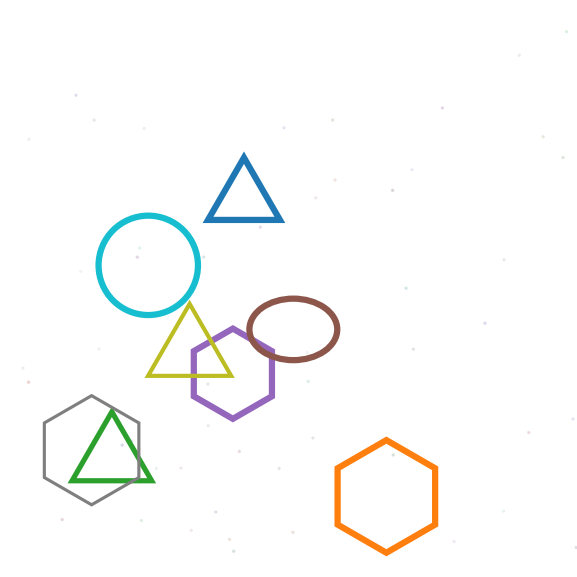[{"shape": "triangle", "thickness": 3, "radius": 0.36, "center": [0.422, 0.654]}, {"shape": "hexagon", "thickness": 3, "radius": 0.49, "center": [0.669, 0.139]}, {"shape": "triangle", "thickness": 2.5, "radius": 0.4, "center": [0.194, 0.206]}, {"shape": "hexagon", "thickness": 3, "radius": 0.39, "center": [0.403, 0.352]}, {"shape": "oval", "thickness": 3, "radius": 0.38, "center": [0.508, 0.429]}, {"shape": "hexagon", "thickness": 1.5, "radius": 0.47, "center": [0.159, 0.22]}, {"shape": "triangle", "thickness": 2, "radius": 0.42, "center": [0.328, 0.39]}, {"shape": "circle", "thickness": 3, "radius": 0.43, "center": [0.257, 0.54]}]